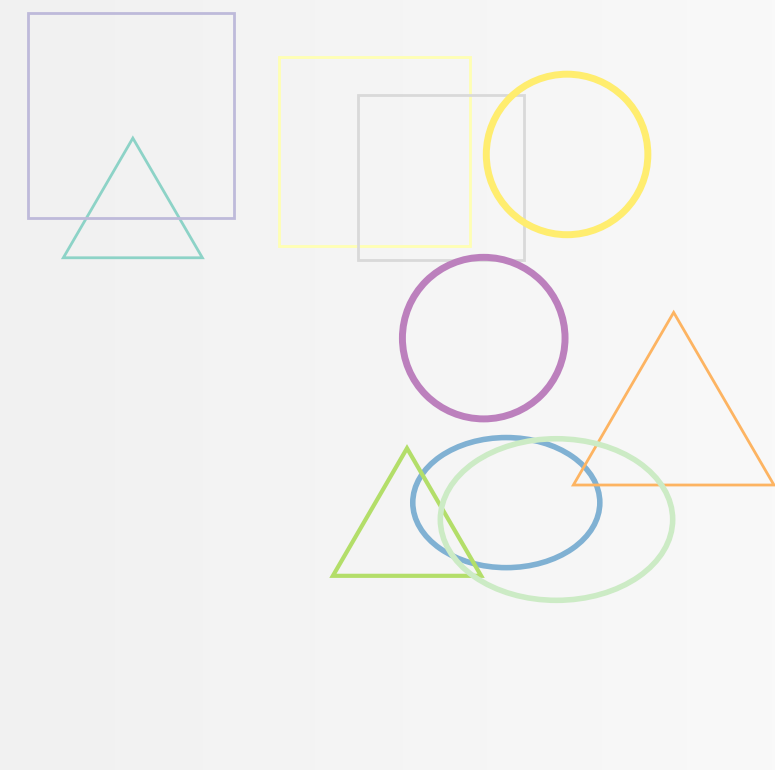[{"shape": "triangle", "thickness": 1, "radius": 0.52, "center": [0.171, 0.717]}, {"shape": "square", "thickness": 1, "radius": 0.62, "center": [0.484, 0.803]}, {"shape": "square", "thickness": 1, "radius": 0.67, "center": [0.169, 0.85]}, {"shape": "oval", "thickness": 2, "radius": 0.6, "center": [0.653, 0.347]}, {"shape": "triangle", "thickness": 1, "radius": 0.75, "center": [0.869, 0.445]}, {"shape": "triangle", "thickness": 1.5, "radius": 0.55, "center": [0.525, 0.307]}, {"shape": "square", "thickness": 1, "radius": 0.54, "center": [0.569, 0.769]}, {"shape": "circle", "thickness": 2.5, "radius": 0.52, "center": [0.624, 0.561]}, {"shape": "oval", "thickness": 2, "radius": 0.75, "center": [0.718, 0.325]}, {"shape": "circle", "thickness": 2.5, "radius": 0.52, "center": [0.732, 0.799]}]